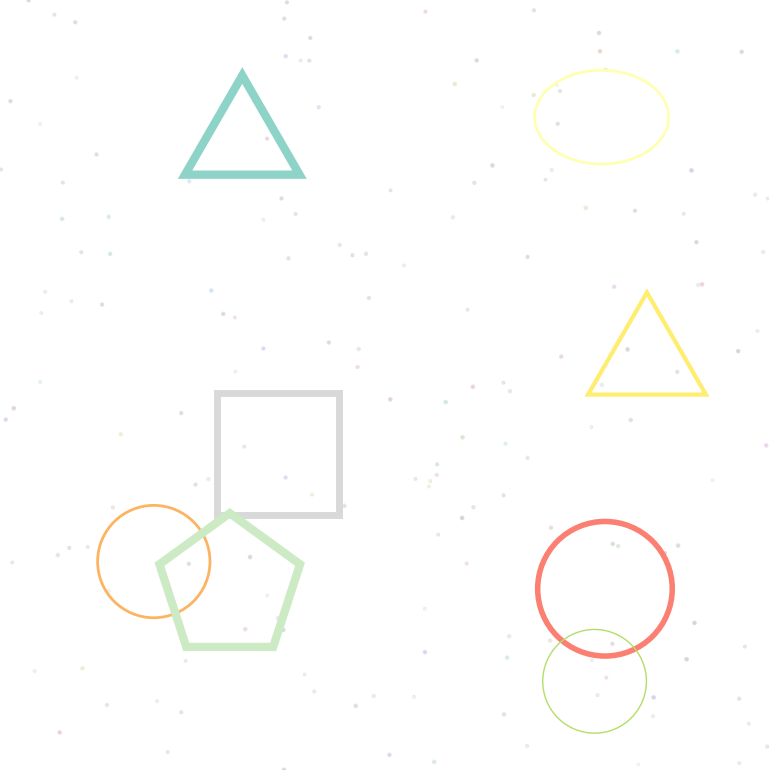[{"shape": "triangle", "thickness": 3, "radius": 0.43, "center": [0.315, 0.816]}, {"shape": "oval", "thickness": 1, "radius": 0.44, "center": [0.781, 0.848]}, {"shape": "circle", "thickness": 2, "radius": 0.44, "center": [0.786, 0.235]}, {"shape": "circle", "thickness": 1, "radius": 0.36, "center": [0.2, 0.271]}, {"shape": "circle", "thickness": 0.5, "radius": 0.34, "center": [0.772, 0.115]}, {"shape": "square", "thickness": 2.5, "radius": 0.4, "center": [0.361, 0.41]}, {"shape": "pentagon", "thickness": 3, "radius": 0.48, "center": [0.298, 0.237]}, {"shape": "triangle", "thickness": 1.5, "radius": 0.44, "center": [0.84, 0.532]}]